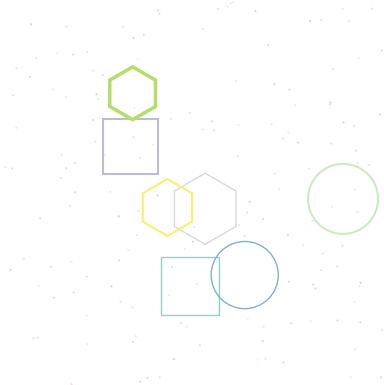[{"shape": "square", "thickness": 1, "radius": 0.38, "center": [0.494, 0.257]}, {"shape": "square", "thickness": 1.5, "radius": 0.36, "center": [0.34, 0.619]}, {"shape": "circle", "thickness": 1, "radius": 0.44, "center": [0.636, 0.286]}, {"shape": "hexagon", "thickness": 2.5, "radius": 0.34, "center": [0.345, 0.758]}, {"shape": "hexagon", "thickness": 1, "radius": 0.46, "center": [0.533, 0.458]}, {"shape": "circle", "thickness": 1.5, "radius": 0.46, "center": [0.891, 0.483]}, {"shape": "hexagon", "thickness": 1.5, "radius": 0.37, "center": [0.435, 0.461]}]